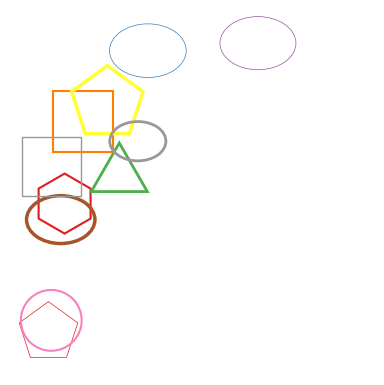[{"shape": "hexagon", "thickness": 1.5, "radius": 0.39, "center": [0.168, 0.471]}, {"shape": "pentagon", "thickness": 0.5, "radius": 0.4, "center": [0.126, 0.137]}, {"shape": "oval", "thickness": 0.5, "radius": 0.5, "center": [0.384, 0.868]}, {"shape": "triangle", "thickness": 2, "radius": 0.42, "center": [0.31, 0.544]}, {"shape": "oval", "thickness": 0.5, "radius": 0.49, "center": [0.67, 0.888]}, {"shape": "square", "thickness": 1.5, "radius": 0.39, "center": [0.216, 0.685]}, {"shape": "pentagon", "thickness": 2.5, "radius": 0.49, "center": [0.279, 0.732]}, {"shape": "oval", "thickness": 2.5, "radius": 0.44, "center": [0.158, 0.43]}, {"shape": "circle", "thickness": 1.5, "radius": 0.4, "center": [0.133, 0.168]}, {"shape": "oval", "thickness": 2, "radius": 0.36, "center": [0.358, 0.633]}, {"shape": "square", "thickness": 1, "radius": 0.38, "center": [0.133, 0.568]}]